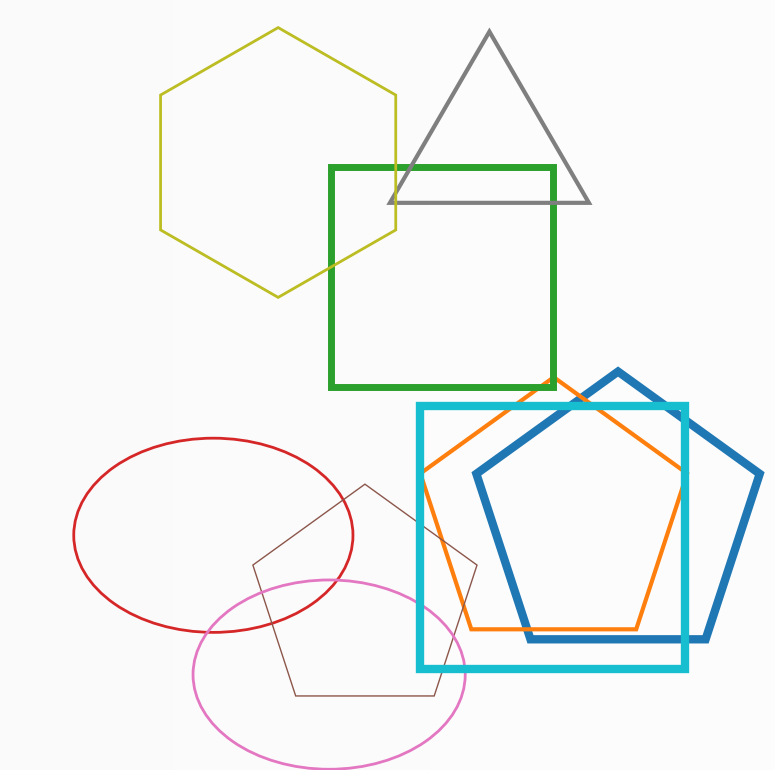[{"shape": "pentagon", "thickness": 3, "radius": 0.96, "center": [0.797, 0.325]}, {"shape": "pentagon", "thickness": 1.5, "radius": 0.9, "center": [0.715, 0.329]}, {"shape": "square", "thickness": 2.5, "radius": 0.71, "center": [0.57, 0.641]}, {"shape": "oval", "thickness": 1, "radius": 0.9, "center": [0.275, 0.305]}, {"shape": "pentagon", "thickness": 0.5, "radius": 0.76, "center": [0.471, 0.219]}, {"shape": "oval", "thickness": 1, "radius": 0.88, "center": [0.425, 0.124]}, {"shape": "triangle", "thickness": 1.5, "radius": 0.74, "center": [0.631, 0.811]}, {"shape": "hexagon", "thickness": 1, "radius": 0.88, "center": [0.359, 0.789]}, {"shape": "square", "thickness": 3, "radius": 0.85, "center": [0.713, 0.302]}]